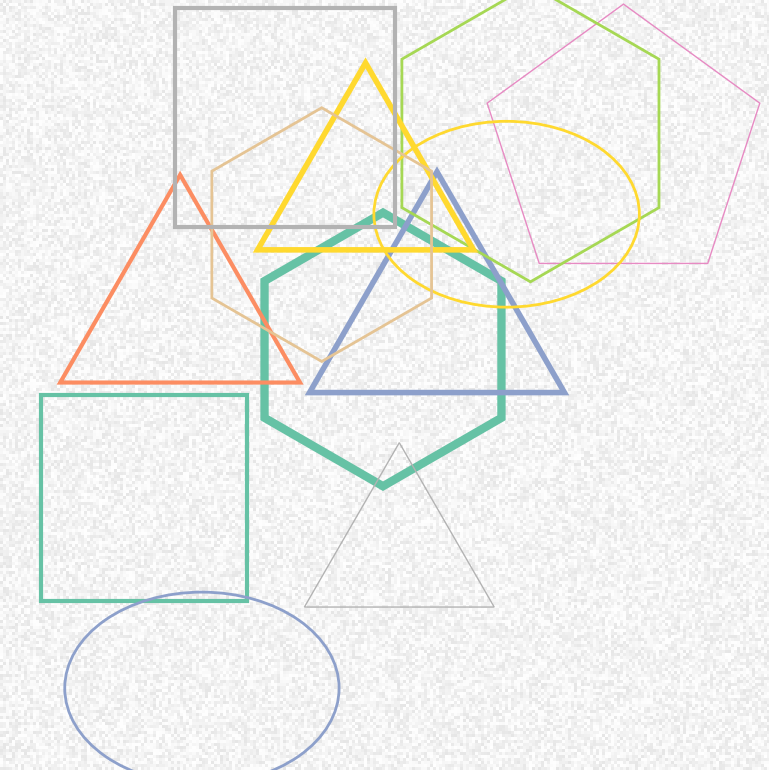[{"shape": "hexagon", "thickness": 3, "radius": 0.89, "center": [0.497, 0.546]}, {"shape": "square", "thickness": 1.5, "radius": 0.67, "center": [0.187, 0.353]}, {"shape": "triangle", "thickness": 1.5, "radius": 0.9, "center": [0.234, 0.593]}, {"shape": "triangle", "thickness": 2, "radius": 0.96, "center": [0.568, 0.586]}, {"shape": "oval", "thickness": 1, "radius": 0.89, "center": [0.262, 0.106]}, {"shape": "pentagon", "thickness": 0.5, "radius": 0.93, "center": [0.81, 0.808]}, {"shape": "hexagon", "thickness": 1, "radius": 0.96, "center": [0.689, 0.827]}, {"shape": "triangle", "thickness": 2, "radius": 0.81, "center": [0.475, 0.756]}, {"shape": "oval", "thickness": 1, "radius": 0.86, "center": [0.658, 0.722]}, {"shape": "hexagon", "thickness": 1, "radius": 0.82, "center": [0.418, 0.695]}, {"shape": "square", "thickness": 1.5, "radius": 0.71, "center": [0.371, 0.848]}, {"shape": "triangle", "thickness": 0.5, "radius": 0.71, "center": [0.519, 0.283]}]